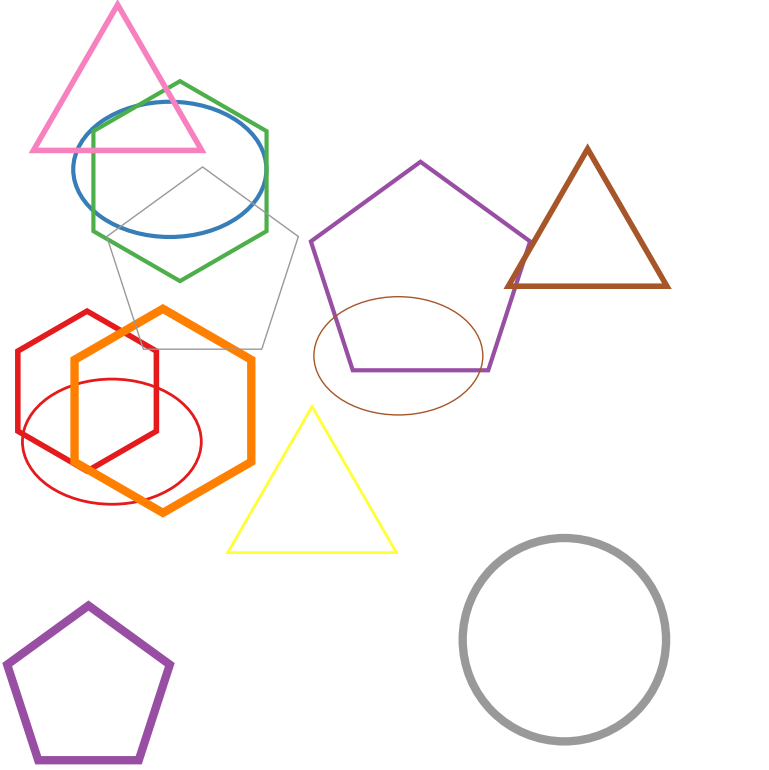[{"shape": "oval", "thickness": 1, "radius": 0.58, "center": [0.145, 0.426]}, {"shape": "hexagon", "thickness": 2, "radius": 0.52, "center": [0.113, 0.492]}, {"shape": "oval", "thickness": 1.5, "radius": 0.63, "center": [0.221, 0.78]}, {"shape": "hexagon", "thickness": 1.5, "radius": 0.65, "center": [0.234, 0.765]}, {"shape": "pentagon", "thickness": 3, "radius": 0.56, "center": [0.115, 0.103]}, {"shape": "pentagon", "thickness": 1.5, "radius": 0.75, "center": [0.546, 0.64]}, {"shape": "hexagon", "thickness": 3, "radius": 0.66, "center": [0.212, 0.466]}, {"shape": "triangle", "thickness": 1, "radius": 0.63, "center": [0.405, 0.346]}, {"shape": "oval", "thickness": 0.5, "radius": 0.55, "center": [0.517, 0.538]}, {"shape": "triangle", "thickness": 2, "radius": 0.59, "center": [0.763, 0.688]}, {"shape": "triangle", "thickness": 2, "radius": 0.63, "center": [0.153, 0.868]}, {"shape": "pentagon", "thickness": 0.5, "radius": 0.65, "center": [0.263, 0.652]}, {"shape": "circle", "thickness": 3, "radius": 0.66, "center": [0.733, 0.169]}]